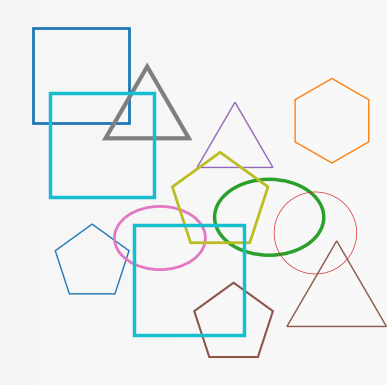[{"shape": "square", "thickness": 2, "radius": 0.61, "center": [0.209, 0.805]}, {"shape": "pentagon", "thickness": 1, "radius": 0.5, "center": [0.238, 0.318]}, {"shape": "hexagon", "thickness": 1, "radius": 0.55, "center": [0.857, 0.686]}, {"shape": "oval", "thickness": 2.5, "radius": 0.7, "center": [0.695, 0.436]}, {"shape": "circle", "thickness": 0.5, "radius": 0.53, "center": [0.814, 0.395]}, {"shape": "triangle", "thickness": 1, "radius": 0.56, "center": [0.606, 0.622]}, {"shape": "triangle", "thickness": 1, "radius": 0.74, "center": [0.869, 0.226]}, {"shape": "pentagon", "thickness": 1.5, "radius": 0.53, "center": [0.603, 0.159]}, {"shape": "oval", "thickness": 2, "radius": 0.59, "center": [0.413, 0.382]}, {"shape": "triangle", "thickness": 3, "radius": 0.62, "center": [0.38, 0.703]}, {"shape": "pentagon", "thickness": 2, "radius": 0.65, "center": [0.568, 0.475]}, {"shape": "square", "thickness": 2.5, "radius": 0.67, "center": [0.263, 0.623]}, {"shape": "square", "thickness": 2.5, "radius": 0.72, "center": [0.488, 0.272]}]